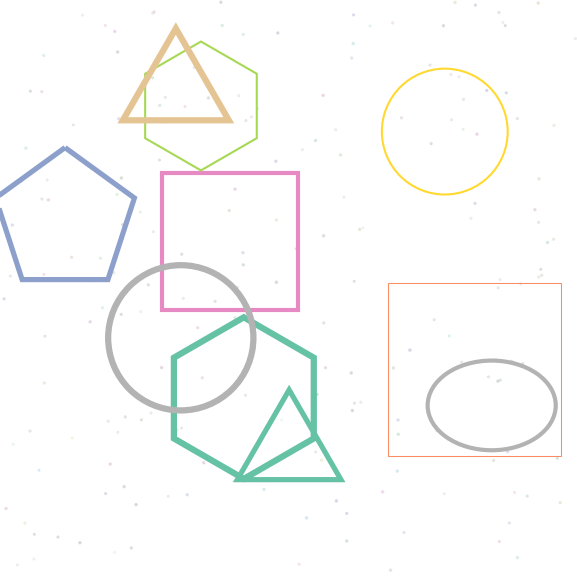[{"shape": "triangle", "thickness": 2.5, "radius": 0.52, "center": [0.501, 0.22]}, {"shape": "hexagon", "thickness": 3, "radius": 0.7, "center": [0.422, 0.31]}, {"shape": "square", "thickness": 0.5, "radius": 0.75, "center": [0.822, 0.36]}, {"shape": "pentagon", "thickness": 2.5, "radius": 0.63, "center": [0.113, 0.617]}, {"shape": "square", "thickness": 2, "radius": 0.59, "center": [0.398, 0.581]}, {"shape": "hexagon", "thickness": 1, "radius": 0.56, "center": [0.348, 0.816]}, {"shape": "circle", "thickness": 1, "radius": 0.54, "center": [0.77, 0.771]}, {"shape": "triangle", "thickness": 3, "radius": 0.53, "center": [0.304, 0.844]}, {"shape": "oval", "thickness": 2, "radius": 0.55, "center": [0.851, 0.297]}, {"shape": "circle", "thickness": 3, "radius": 0.63, "center": [0.313, 0.414]}]